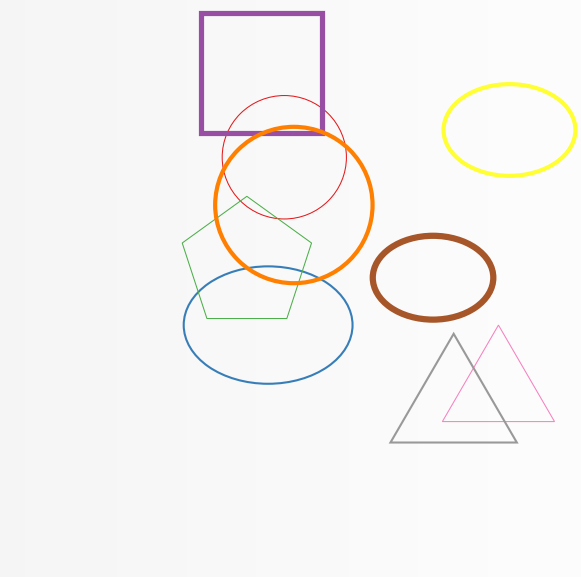[{"shape": "circle", "thickness": 0.5, "radius": 0.53, "center": [0.489, 0.727]}, {"shape": "oval", "thickness": 1, "radius": 0.73, "center": [0.461, 0.436]}, {"shape": "pentagon", "thickness": 0.5, "radius": 0.58, "center": [0.425, 0.542]}, {"shape": "square", "thickness": 2.5, "radius": 0.52, "center": [0.451, 0.873]}, {"shape": "circle", "thickness": 2, "radius": 0.68, "center": [0.506, 0.644]}, {"shape": "oval", "thickness": 2, "radius": 0.57, "center": [0.877, 0.774]}, {"shape": "oval", "thickness": 3, "radius": 0.52, "center": [0.745, 0.518]}, {"shape": "triangle", "thickness": 0.5, "radius": 0.56, "center": [0.858, 0.325]}, {"shape": "triangle", "thickness": 1, "radius": 0.63, "center": [0.78, 0.296]}]